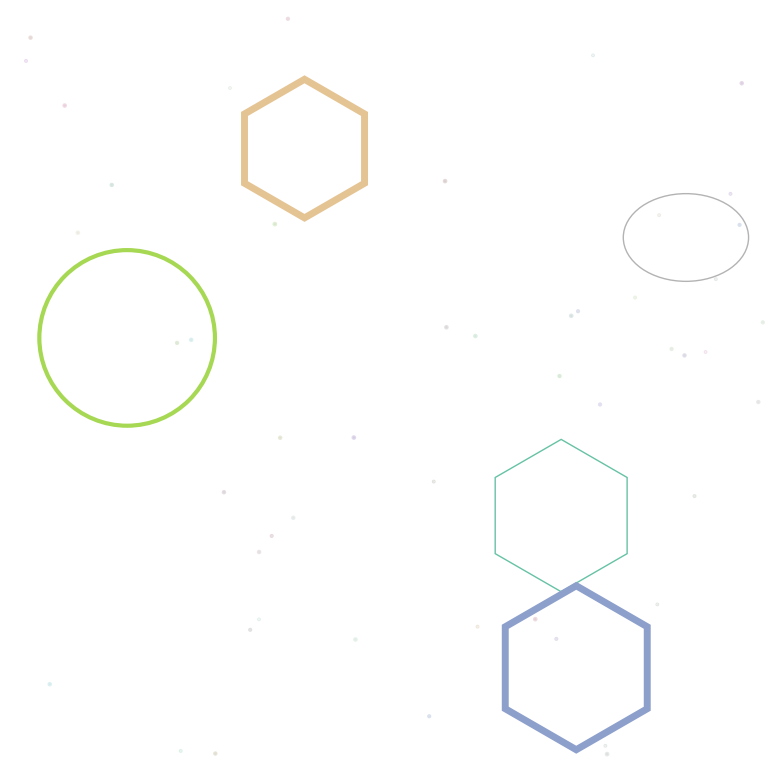[{"shape": "hexagon", "thickness": 0.5, "radius": 0.49, "center": [0.729, 0.33]}, {"shape": "hexagon", "thickness": 2.5, "radius": 0.53, "center": [0.748, 0.133]}, {"shape": "circle", "thickness": 1.5, "radius": 0.57, "center": [0.165, 0.561]}, {"shape": "hexagon", "thickness": 2.5, "radius": 0.45, "center": [0.395, 0.807]}, {"shape": "oval", "thickness": 0.5, "radius": 0.41, "center": [0.891, 0.692]}]